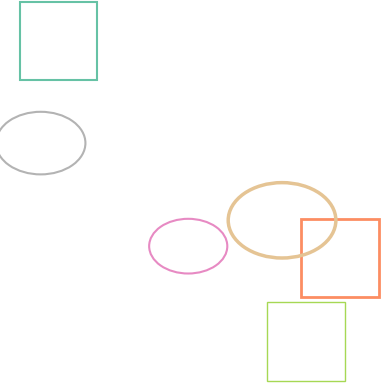[{"shape": "square", "thickness": 1.5, "radius": 0.5, "center": [0.151, 0.893]}, {"shape": "square", "thickness": 2, "radius": 0.51, "center": [0.882, 0.33]}, {"shape": "oval", "thickness": 1.5, "radius": 0.51, "center": [0.489, 0.361]}, {"shape": "square", "thickness": 1, "radius": 0.51, "center": [0.795, 0.113]}, {"shape": "oval", "thickness": 2.5, "radius": 0.7, "center": [0.733, 0.428]}, {"shape": "oval", "thickness": 1.5, "radius": 0.58, "center": [0.106, 0.628]}]